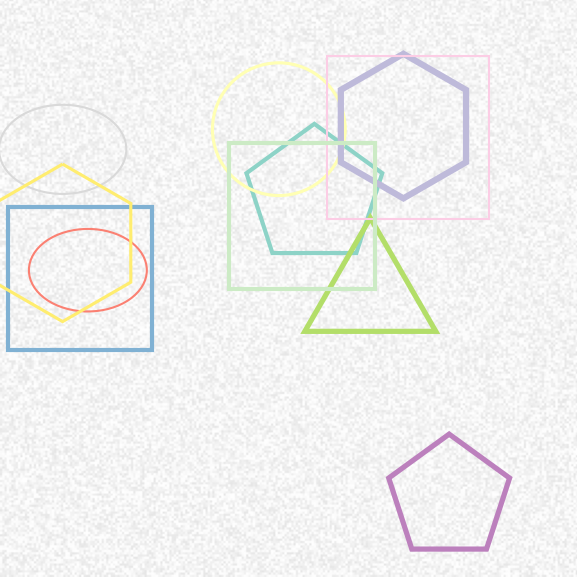[{"shape": "pentagon", "thickness": 2, "radius": 0.62, "center": [0.544, 0.661]}, {"shape": "circle", "thickness": 1.5, "radius": 0.57, "center": [0.483, 0.775]}, {"shape": "hexagon", "thickness": 3, "radius": 0.63, "center": [0.699, 0.781]}, {"shape": "oval", "thickness": 1, "radius": 0.51, "center": [0.152, 0.531]}, {"shape": "square", "thickness": 2, "radius": 0.62, "center": [0.139, 0.517]}, {"shape": "triangle", "thickness": 2.5, "radius": 0.65, "center": [0.641, 0.491]}, {"shape": "square", "thickness": 1, "radius": 0.7, "center": [0.706, 0.761]}, {"shape": "oval", "thickness": 1, "radius": 0.55, "center": [0.108, 0.741]}, {"shape": "pentagon", "thickness": 2.5, "radius": 0.55, "center": [0.778, 0.137]}, {"shape": "square", "thickness": 2, "radius": 0.63, "center": [0.523, 0.625]}, {"shape": "hexagon", "thickness": 1.5, "radius": 0.68, "center": [0.108, 0.579]}]